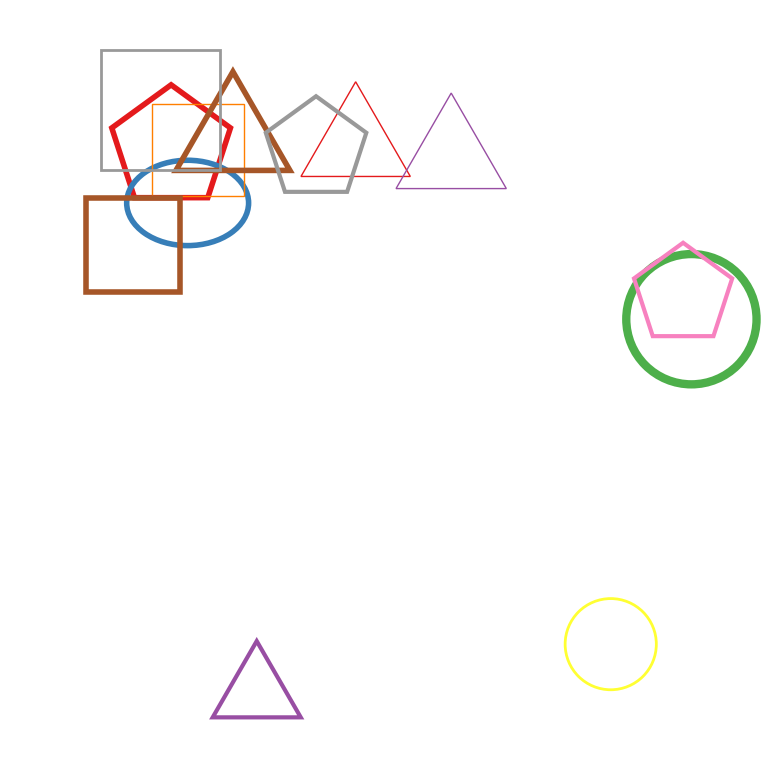[{"shape": "pentagon", "thickness": 2, "radius": 0.41, "center": [0.222, 0.809]}, {"shape": "triangle", "thickness": 0.5, "radius": 0.41, "center": [0.462, 0.812]}, {"shape": "oval", "thickness": 2, "radius": 0.4, "center": [0.244, 0.736]}, {"shape": "circle", "thickness": 3, "radius": 0.42, "center": [0.898, 0.585]}, {"shape": "triangle", "thickness": 1.5, "radius": 0.33, "center": [0.333, 0.101]}, {"shape": "triangle", "thickness": 0.5, "radius": 0.41, "center": [0.586, 0.796]}, {"shape": "square", "thickness": 0.5, "radius": 0.3, "center": [0.257, 0.806]}, {"shape": "circle", "thickness": 1, "radius": 0.3, "center": [0.793, 0.163]}, {"shape": "triangle", "thickness": 2, "radius": 0.43, "center": [0.303, 0.821]}, {"shape": "square", "thickness": 2, "radius": 0.3, "center": [0.172, 0.682]}, {"shape": "pentagon", "thickness": 1.5, "radius": 0.34, "center": [0.887, 0.618]}, {"shape": "pentagon", "thickness": 1.5, "radius": 0.34, "center": [0.41, 0.806]}, {"shape": "square", "thickness": 1, "radius": 0.39, "center": [0.208, 0.857]}]